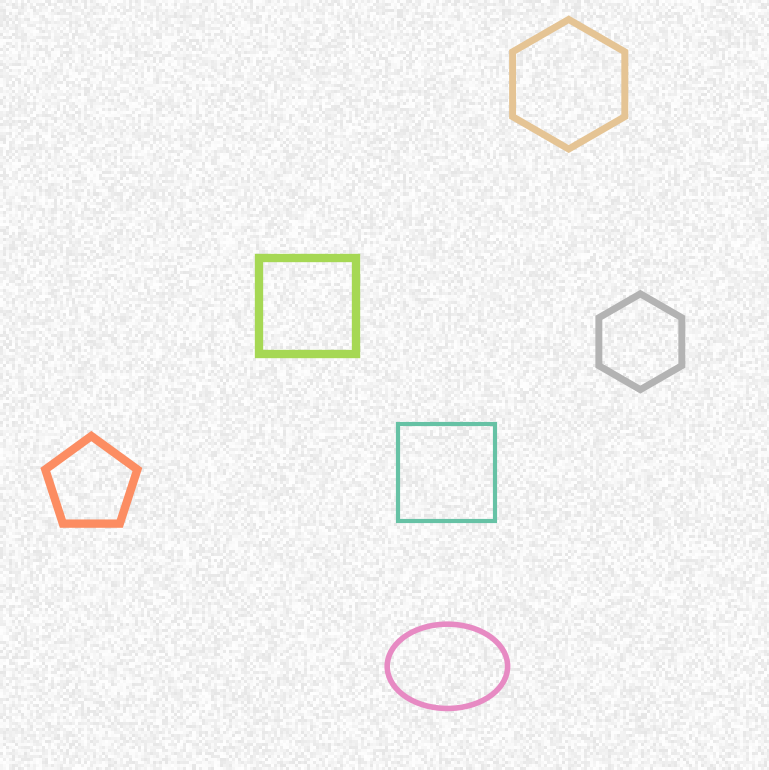[{"shape": "square", "thickness": 1.5, "radius": 0.32, "center": [0.58, 0.387]}, {"shape": "pentagon", "thickness": 3, "radius": 0.31, "center": [0.119, 0.371]}, {"shape": "oval", "thickness": 2, "radius": 0.39, "center": [0.581, 0.135]}, {"shape": "square", "thickness": 3, "radius": 0.31, "center": [0.4, 0.603]}, {"shape": "hexagon", "thickness": 2.5, "radius": 0.42, "center": [0.739, 0.891]}, {"shape": "hexagon", "thickness": 2.5, "radius": 0.31, "center": [0.832, 0.556]}]